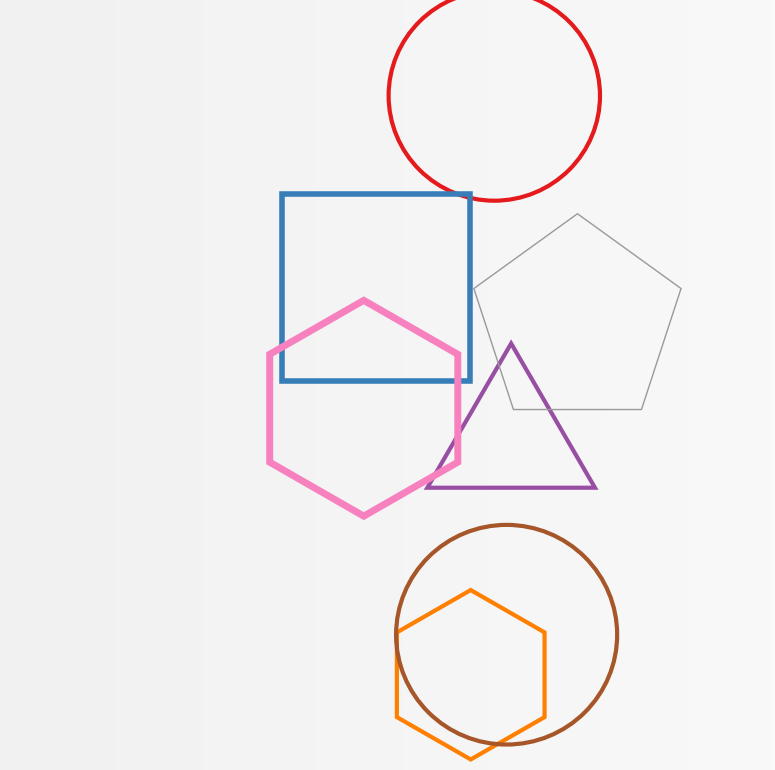[{"shape": "circle", "thickness": 1.5, "radius": 0.68, "center": [0.638, 0.876]}, {"shape": "square", "thickness": 2, "radius": 0.61, "center": [0.485, 0.627]}, {"shape": "triangle", "thickness": 1.5, "radius": 0.62, "center": [0.66, 0.429]}, {"shape": "hexagon", "thickness": 1.5, "radius": 0.55, "center": [0.607, 0.124]}, {"shape": "circle", "thickness": 1.5, "radius": 0.71, "center": [0.654, 0.176]}, {"shape": "hexagon", "thickness": 2.5, "radius": 0.7, "center": [0.469, 0.47]}, {"shape": "pentagon", "thickness": 0.5, "radius": 0.7, "center": [0.745, 0.582]}]